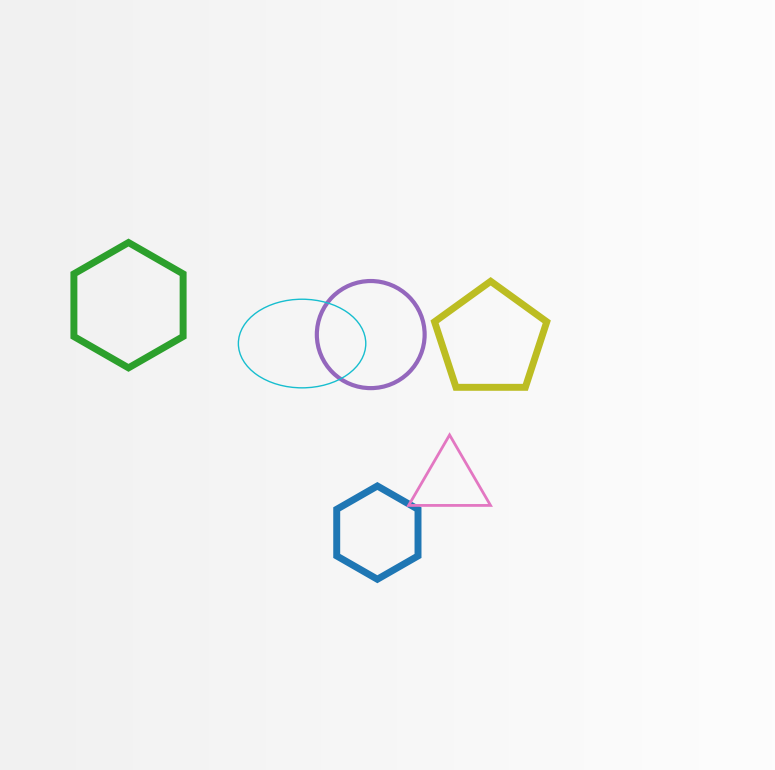[{"shape": "hexagon", "thickness": 2.5, "radius": 0.3, "center": [0.487, 0.308]}, {"shape": "hexagon", "thickness": 2.5, "radius": 0.41, "center": [0.166, 0.604]}, {"shape": "circle", "thickness": 1.5, "radius": 0.35, "center": [0.478, 0.565]}, {"shape": "triangle", "thickness": 1, "radius": 0.31, "center": [0.58, 0.374]}, {"shape": "pentagon", "thickness": 2.5, "radius": 0.38, "center": [0.633, 0.559]}, {"shape": "oval", "thickness": 0.5, "radius": 0.41, "center": [0.39, 0.554]}]